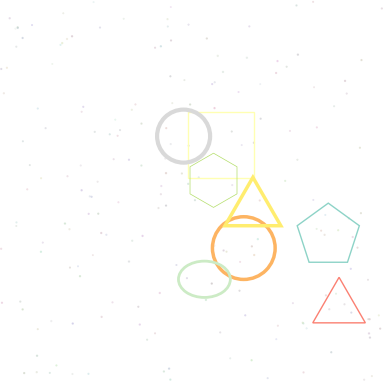[{"shape": "pentagon", "thickness": 1, "radius": 0.42, "center": [0.853, 0.387]}, {"shape": "square", "thickness": 1, "radius": 0.43, "center": [0.575, 0.624]}, {"shape": "triangle", "thickness": 1, "radius": 0.39, "center": [0.881, 0.201]}, {"shape": "circle", "thickness": 2.5, "radius": 0.41, "center": [0.633, 0.356]}, {"shape": "hexagon", "thickness": 0.5, "radius": 0.35, "center": [0.555, 0.532]}, {"shape": "circle", "thickness": 3, "radius": 0.34, "center": [0.477, 0.646]}, {"shape": "oval", "thickness": 2, "radius": 0.34, "center": [0.531, 0.275]}, {"shape": "triangle", "thickness": 2.5, "radius": 0.42, "center": [0.657, 0.456]}]